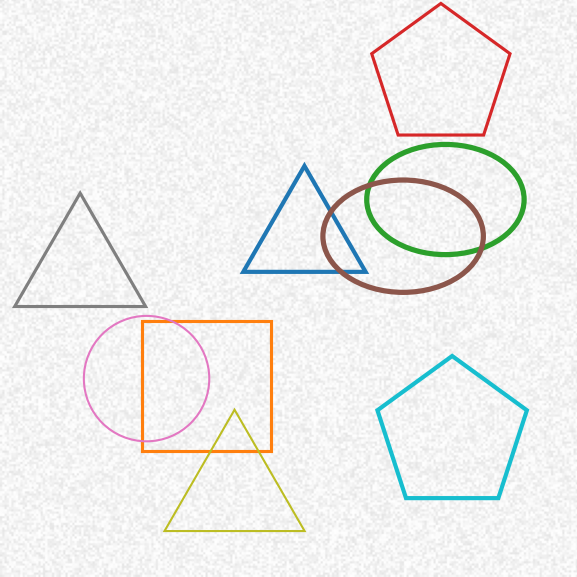[{"shape": "triangle", "thickness": 2, "radius": 0.61, "center": [0.527, 0.59]}, {"shape": "square", "thickness": 1.5, "radius": 0.56, "center": [0.357, 0.331]}, {"shape": "oval", "thickness": 2.5, "radius": 0.68, "center": [0.771, 0.654]}, {"shape": "pentagon", "thickness": 1.5, "radius": 0.63, "center": [0.763, 0.867]}, {"shape": "oval", "thickness": 2.5, "radius": 0.69, "center": [0.698, 0.59]}, {"shape": "circle", "thickness": 1, "radius": 0.54, "center": [0.254, 0.344]}, {"shape": "triangle", "thickness": 1.5, "radius": 0.65, "center": [0.139, 0.534]}, {"shape": "triangle", "thickness": 1, "radius": 0.7, "center": [0.406, 0.15]}, {"shape": "pentagon", "thickness": 2, "radius": 0.68, "center": [0.783, 0.247]}]